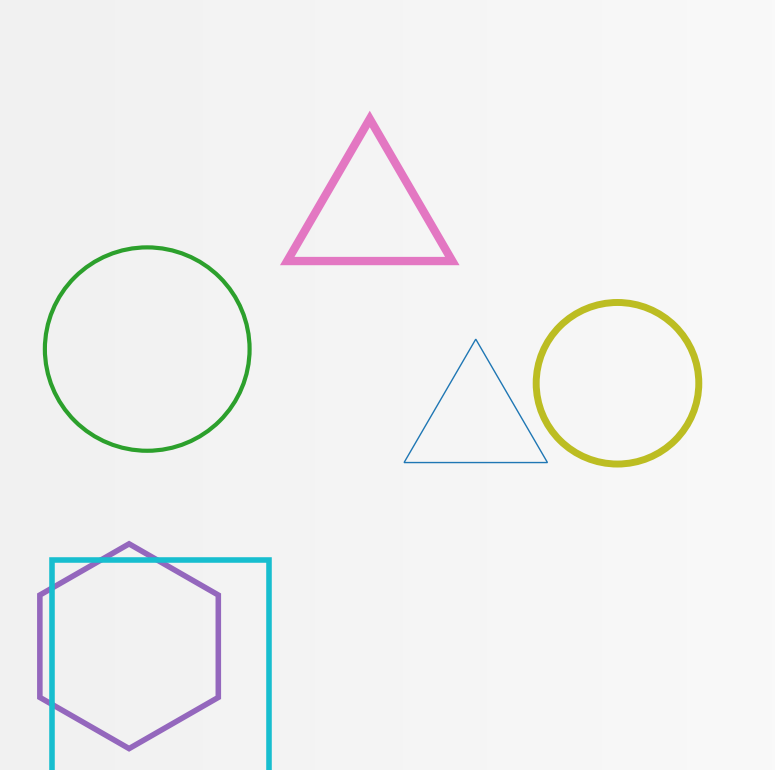[{"shape": "triangle", "thickness": 0.5, "radius": 0.53, "center": [0.614, 0.453]}, {"shape": "circle", "thickness": 1.5, "radius": 0.66, "center": [0.19, 0.547]}, {"shape": "hexagon", "thickness": 2, "radius": 0.66, "center": [0.167, 0.161]}, {"shape": "triangle", "thickness": 3, "radius": 0.61, "center": [0.477, 0.722]}, {"shape": "circle", "thickness": 2.5, "radius": 0.52, "center": [0.797, 0.502]}, {"shape": "square", "thickness": 2, "radius": 0.7, "center": [0.206, 0.132]}]